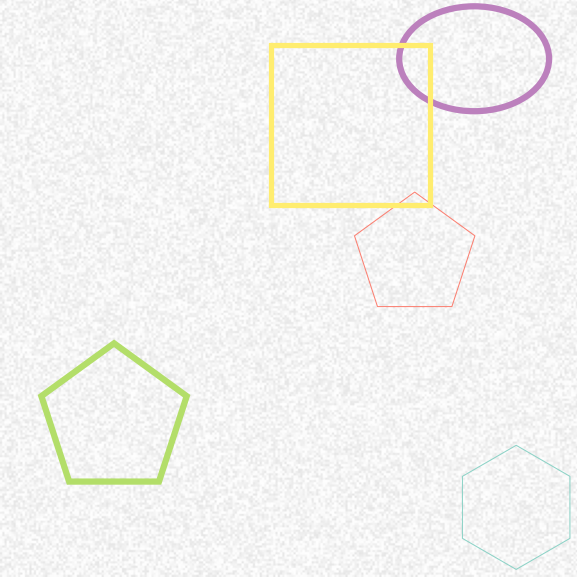[{"shape": "hexagon", "thickness": 0.5, "radius": 0.54, "center": [0.894, 0.121]}, {"shape": "pentagon", "thickness": 0.5, "radius": 0.55, "center": [0.718, 0.557]}, {"shape": "pentagon", "thickness": 3, "radius": 0.66, "center": [0.197, 0.272]}, {"shape": "oval", "thickness": 3, "radius": 0.65, "center": [0.821, 0.897]}, {"shape": "square", "thickness": 2.5, "radius": 0.69, "center": [0.607, 0.783]}]